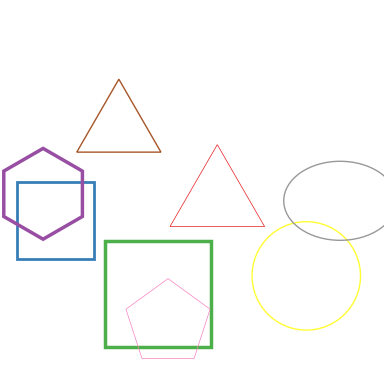[{"shape": "triangle", "thickness": 0.5, "radius": 0.71, "center": [0.564, 0.482]}, {"shape": "square", "thickness": 2, "radius": 0.5, "center": [0.144, 0.427]}, {"shape": "square", "thickness": 2.5, "radius": 0.69, "center": [0.411, 0.236]}, {"shape": "hexagon", "thickness": 2.5, "radius": 0.59, "center": [0.112, 0.497]}, {"shape": "circle", "thickness": 1, "radius": 0.7, "center": [0.796, 0.283]}, {"shape": "triangle", "thickness": 1, "radius": 0.63, "center": [0.309, 0.668]}, {"shape": "pentagon", "thickness": 0.5, "radius": 0.57, "center": [0.436, 0.161]}, {"shape": "oval", "thickness": 1, "radius": 0.73, "center": [0.884, 0.478]}]